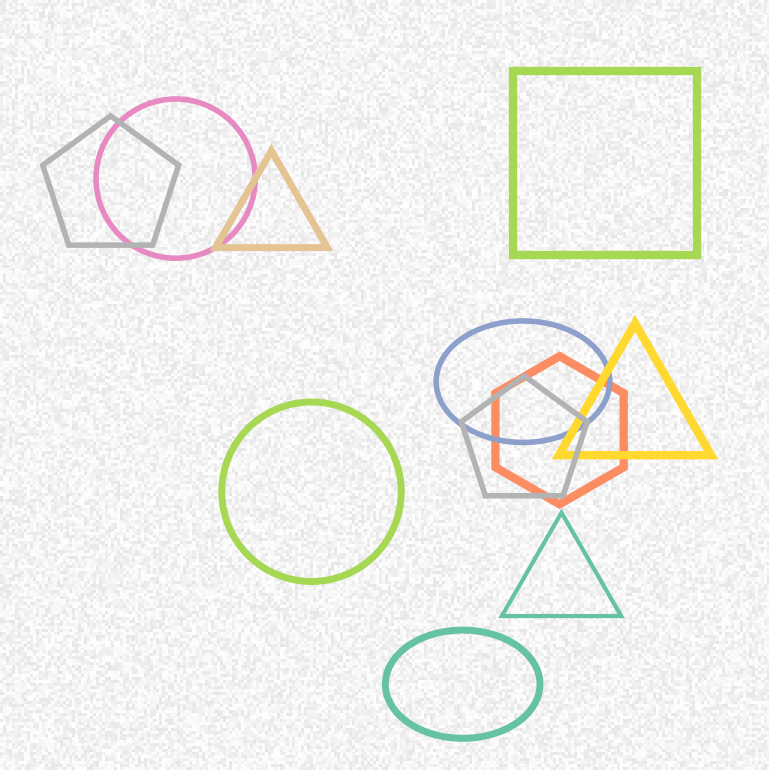[{"shape": "triangle", "thickness": 1.5, "radius": 0.45, "center": [0.729, 0.245]}, {"shape": "oval", "thickness": 2.5, "radius": 0.5, "center": [0.601, 0.111]}, {"shape": "hexagon", "thickness": 3, "radius": 0.48, "center": [0.727, 0.441]}, {"shape": "oval", "thickness": 2, "radius": 0.56, "center": [0.679, 0.504]}, {"shape": "circle", "thickness": 2, "radius": 0.52, "center": [0.228, 0.768]}, {"shape": "circle", "thickness": 2.5, "radius": 0.58, "center": [0.405, 0.361]}, {"shape": "square", "thickness": 3, "radius": 0.6, "center": [0.786, 0.789]}, {"shape": "triangle", "thickness": 3, "radius": 0.57, "center": [0.825, 0.466]}, {"shape": "triangle", "thickness": 2.5, "radius": 0.42, "center": [0.353, 0.72]}, {"shape": "pentagon", "thickness": 2, "radius": 0.46, "center": [0.144, 0.757]}, {"shape": "pentagon", "thickness": 2, "radius": 0.43, "center": [0.681, 0.426]}]